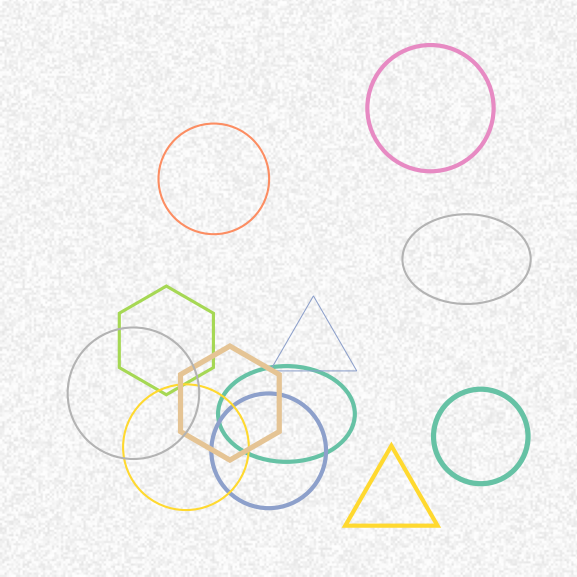[{"shape": "oval", "thickness": 2, "radius": 0.59, "center": [0.496, 0.282]}, {"shape": "circle", "thickness": 2.5, "radius": 0.41, "center": [0.833, 0.243]}, {"shape": "circle", "thickness": 1, "radius": 0.48, "center": [0.37, 0.689]}, {"shape": "triangle", "thickness": 0.5, "radius": 0.43, "center": [0.543, 0.4]}, {"shape": "circle", "thickness": 2, "radius": 0.5, "center": [0.465, 0.219]}, {"shape": "circle", "thickness": 2, "radius": 0.55, "center": [0.745, 0.812]}, {"shape": "hexagon", "thickness": 1.5, "radius": 0.47, "center": [0.288, 0.41]}, {"shape": "triangle", "thickness": 2, "radius": 0.46, "center": [0.678, 0.135]}, {"shape": "circle", "thickness": 1, "radius": 0.54, "center": [0.322, 0.225]}, {"shape": "hexagon", "thickness": 2.5, "radius": 0.49, "center": [0.398, 0.301]}, {"shape": "oval", "thickness": 1, "radius": 0.56, "center": [0.808, 0.55]}, {"shape": "circle", "thickness": 1, "radius": 0.57, "center": [0.231, 0.318]}]